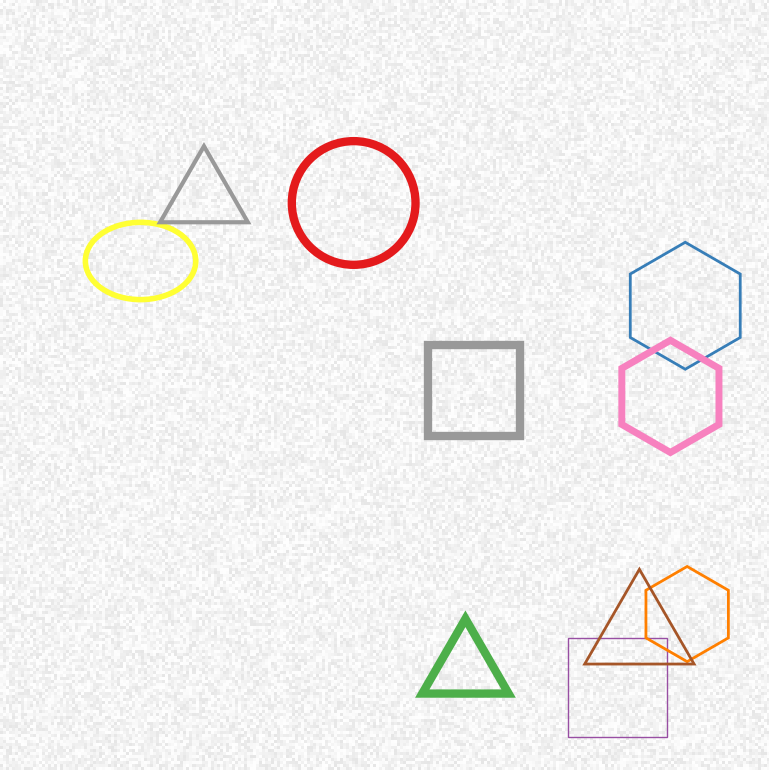[{"shape": "circle", "thickness": 3, "radius": 0.4, "center": [0.459, 0.736]}, {"shape": "hexagon", "thickness": 1, "radius": 0.41, "center": [0.89, 0.603]}, {"shape": "triangle", "thickness": 3, "radius": 0.32, "center": [0.604, 0.132]}, {"shape": "square", "thickness": 0.5, "radius": 0.32, "center": [0.802, 0.107]}, {"shape": "hexagon", "thickness": 1, "radius": 0.31, "center": [0.892, 0.203]}, {"shape": "oval", "thickness": 2, "radius": 0.36, "center": [0.183, 0.661]}, {"shape": "triangle", "thickness": 1, "radius": 0.41, "center": [0.83, 0.179]}, {"shape": "hexagon", "thickness": 2.5, "radius": 0.36, "center": [0.871, 0.485]}, {"shape": "triangle", "thickness": 1.5, "radius": 0.33, "center": [0.265, 0.744]}, {"shape": "square", "thickness": 3, "radius": 0.3, "center": [0.616, 0.493]}]